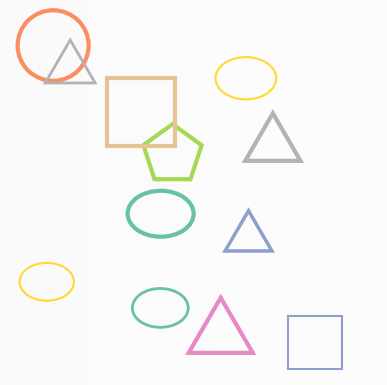[{"shape": "oval", "thickness": 3, "radius": 0.43, "center": [0.415, 0.445]}, {"shape": "oval", "thickness": 2, "radius": 0.36, "center": [0.414, 0.2]}, {"shape": "circle", "thickness": 3, "radius": 0.46, "center": [0.137, 0.882]}, {"shape": "square", "thickness": 1.5, "radius": 0.35, "center": [0.812, 0.11]}, {"shape": "triangle", "thickness": 2.5, "radius": 0.35, "center": [0.641, 0.383]}, {"shape": "triangle", "thickness": 3, "radius": 0.48, "center": [0.57, 0.131]}, {"shape": "pentagon", "thickness": 3, "radius": 0.4, "center": [0.445, 0.598]}, {"shape": "oval", "thickness": 1.5, "radius": 0.35, "center": [0.121, 0.268]}, {"shape": "oval", "thickness": 1.5, "radius": 0.39, "center": [0.635, 0.797]}, {"shape": "square", "thickness": 3, "radius": 0.44, "center": [0.364, 0.708]}, {"shape": "triangle", "thickness": 3, "radius": 0.41, "center": [0.704, 0.623]}, {"shape": "triangle", "thickness": 2, "radius": 0.37, "center": [0.181, 0.822]}]